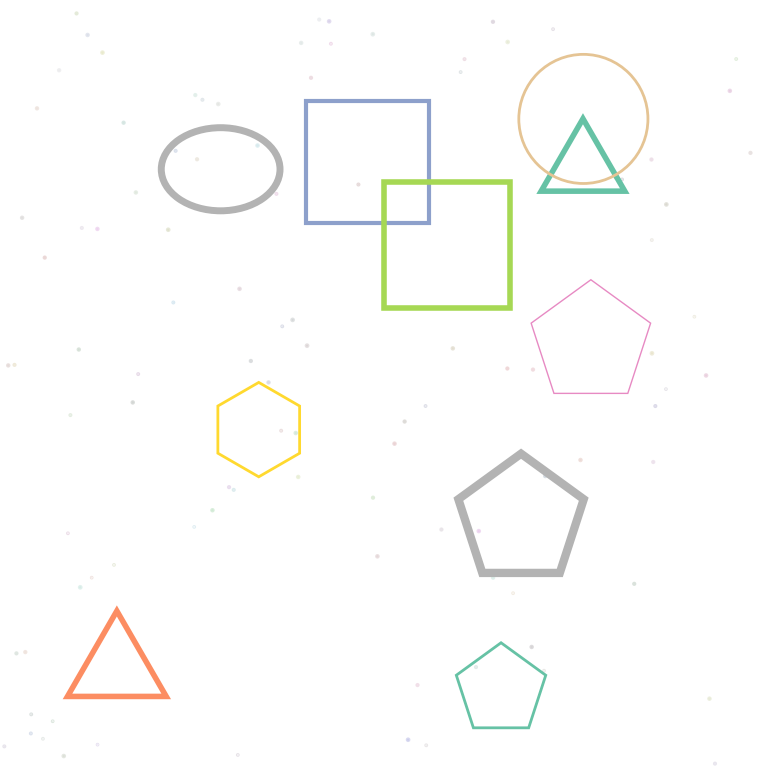[{"shape": "pentagon", "thickness": 1, "radius": 0.31, "center": [0.651, 0.104]}, {"shape": "triangle", "thickness": 2, "radius": 0.31, "center": [0.757, 0.783]}, {"shape": "triangle", "thickness": 2, "radius": 0.37, "center": [0.152, 0.133]}, {"shape": "square", "thickness": 1.5, "radius": 0.4, "center": [0.477, 0.789]}, {"shape": "pentagon", "thickness": 0.5, "radius": 0.41, "center": [0.767, 0.555]}, {"shape": "square", "thickness": 2, "radius": 0.41, "center": [0.581, 0.682]}, {"shape": "hexagon", "thickness": 1, "radius": 0.31, "center": [0.336, 0.442]}, {"shape": "circle", "thickness": 1, "radius": 0.42, "center": [0.758, 0.846]}, {"shape": "pentagon", "thickness": 3, "radius": 0.43, "center": [0.677, 0.325]}, {"shape": "oval", "thickness": 2.5, "radius": 0.39, "center": [0.287, 0.78]}]